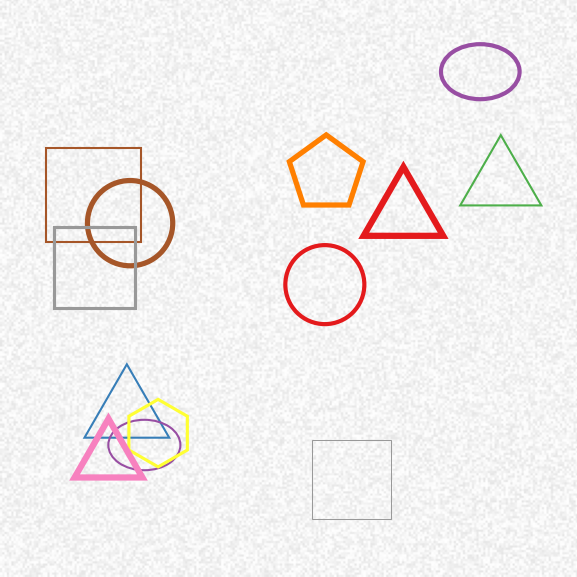[{"shape": "circle", "thickness": 2, "radius": 0.34, "center": [0.562, 0.506]}, {"shape": "triangle", "thickness": 3, "radius": 0.4, "center": [0.699, 0.631]}, {"shape": "triangle", "thickness": 1, "radius": 0.42, "center": [0.22, 0.284]}, {"shape": "triangle", "thickness": 1, "radius": 0.41, "center": [0.867, 0.684]}, {"shape": "oval", "thickness": 1, "radius": 0.31, "center": [0.25, 0.229]}, {"shape": "oval", "thickness": 2, "radius": 0.34, "center": [0.832, 0.875]}, {"shape": "pentagon", "thickness": 2.5, "radius": 0.34, "center": [0.565, 0.698]}, {"shape": "hexagon", "thickness": 1.5, "radius": 0.29, "center": [0.274, 0.249]}, {"shape": "square", "thickness": 1, "radius": 0.41, "center": [0.162, 0.661]}, {"shape": "circle", "thickness": 2.5, "radius": 0.37, "center": [0.225, 0.613]}, {"shape": "triangle", "thickness": 3, "radius": 0.34, "center": [0.188, 0.206]}, {"shape": "square", "thickness": 0.5, "radius": 0.34, "center": [0.609, 0.168]}, {"shape": "square", "thickness": 1.5, "radius": 0.35, "center": [0.164, 0.536]}]